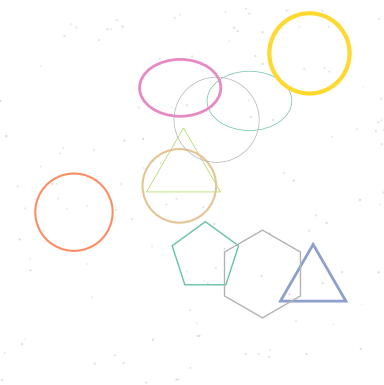[{"shape": "oval", "thickness": 0.5, "radius": 0.55, "center": [0.648, 0.738]}, {"shape": "pentagon", "thickness": 1, "radius": 0.45, "center": [0.533, 0.334]}, {"shape": "circle", "thickness": 1.5, "radius": 0.5, "center": [0.192, 0.449]}, {"shape": "triangle", "thickness": 2, "radius": 0.49, "center": [0.813, 0.267]}, {"shape": "oval", "thickness": 2, "radius": 0.53, "center": [0.468, 0.772]}, {"shape": "triangle", "thickness": 0.5, "radius": 0.55, "center": [0.477, 0.557]}, {"shape": "circle", "thickness": 3, "radius": 0.52, "center": [0.804, 0.861]}, {"shape": "circle", "thickness": 1.5, "radius": 0.48, "center": [0.466, 0.517]}, {"shape": "circle", "thickness": 0.5, "radius": 0.55, "center": [0.563, 0.689]}, {"shape": "hexagon", "thickness": 1, "radius": 0.57, "center": [0.682, 0.288]}]